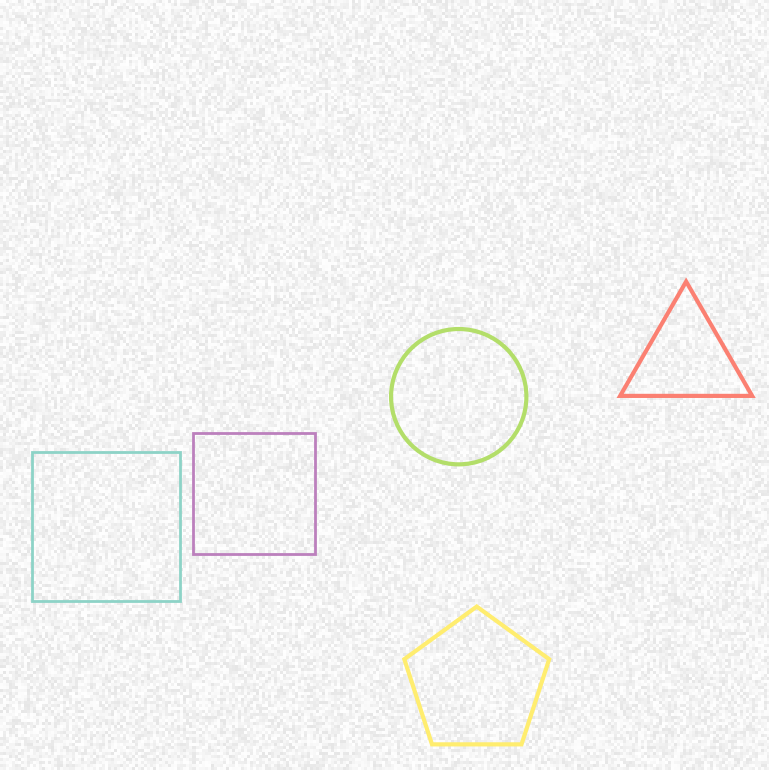[{"shape": "square", "thickness": 1, "radius": 0.48, "center": [0.138, 0.316]}, {"shape": "triangle", "thickness": 1.5, "radius": 0.49, "center": [0.891, 0.535]}, {"shape": "circle", "thickness": 1.5, "radius": 0.44, "center": [0.596, 0.485]}, {"shape": "square", "thickness": 1, "radius": 0.4, "center": [0.33, 0.359]}, {"shape": "pentagon", "thickness": 1.5, "radius": 0.49, "center": [0.619, 0.113]}]